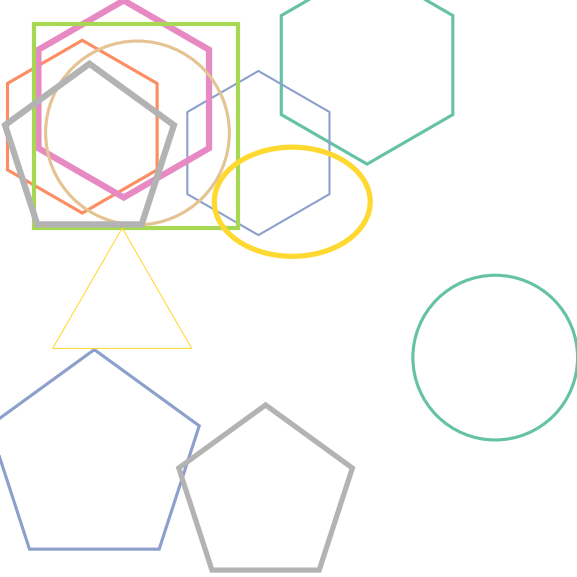[{"shape": "hexagon", "thickness": 1.5, "radius": 0.86, "center": [0.636, 0.886]}, {"shape": "circle", "thickness": 1.5, "radius": 0.71, "center": [0.858, 0.38]}, {"shape": "hexagon", "thickness": 1.5, "radius": 0.75, "center": [0.143, 0.78]}, {"shape": "pentagon", "thickness": 1.5, "radius": 0.96, "center": [0.163, 0.203]}, {"shape": "hexagon", "thickness": 1, "radius": 0.71, "center": [0.447, 0.734]}, {"shape": "hexagon", "thickness": 3, "radius": 0.85, "center": [0.214, 0.828]}, {"shape": "square", "thickness": 2, "radius": 0.88, "center": [0.235, 0.78]}, {"shape": "oval", "thickness": 2.5, "radius": 0.67, "center": [0.506, 0.65]}, {"shape": "triangle", "thickness": 0.5, "radius": 0.69, "center": [0.212, 0.465]}, {"shape": "circle", "thickness": 1.5, "radius": 0.8, "center": [0.238, 0.769]}, {"shape": "pentagon", "thickness": 3, "radius": 0.77, "center": [0.155, 0.735]}, {"shape": "pentagon", "thickness": 2.5, "radius": 0.79, "center": [0.46, 0.14]}]